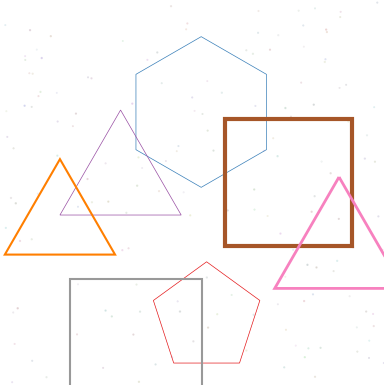[{"shape": "pentagon", "thickness": 0.5, "radius": 0.73, "center": [0.537, 0.175]}, {"shape": "hexagon", "thickness": 0.5, "radius": 0.98, "center": [0.523, 0.709]}, {"shape": "triangle", "thickness": 0.5, "radius": 0.91, "center": [0.313, 0.532]}, {"shape": "triangle", "thickness": 1.5, "radius": 0.83, "center": [0.156, 0.421]}, {"shape": "square", "thickness": 3, "radius": 0.83, "center": [0.749, 0.526]}, {"shape": "triangle", "thickness": 2, "radius": 0.96, "center": [0.881, 0.347]}, {"shape": "square", "thickness": 1.5, "radius": 0.86, "center": [0.353, 0.102]}]